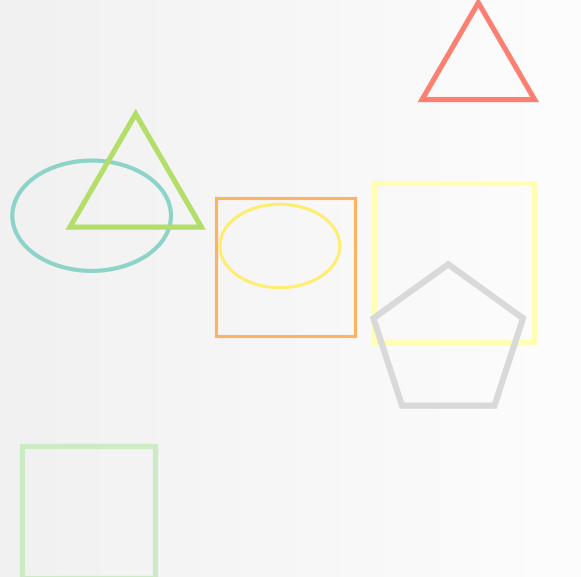[{"shape": "oval", "thickness": 2, "radius": 0.68, "center": [0.158, 0.626]}, {"shape": "square", "thickness": 2.5, "radius": 0.69, "center": [0.782, 0.545]}, {"shape": "triangle", "thickness": 2.5, "radius": 0.56, "center": [0.823, 0.883]}, {"shape": "square", "thickness": 1.5, "radius": 0.6, "center": [0.491, 0.537]}, {"shape": "triangle", "thickness": 2.5, "radius": 0.65, "center": [0.233, 0.671]}, {"shape": "pentagon", "thickness": 3, "radius": 0.68, "center": [0.771, 0.406]}, {"shape": "square", "thickness": 2.5, "radius": 0.57, "center": [0.152, 0.113]}, {"shape": "oval", "thickness": 1.5, "radius": 0.52, "center": [0.481, 0.573]}]